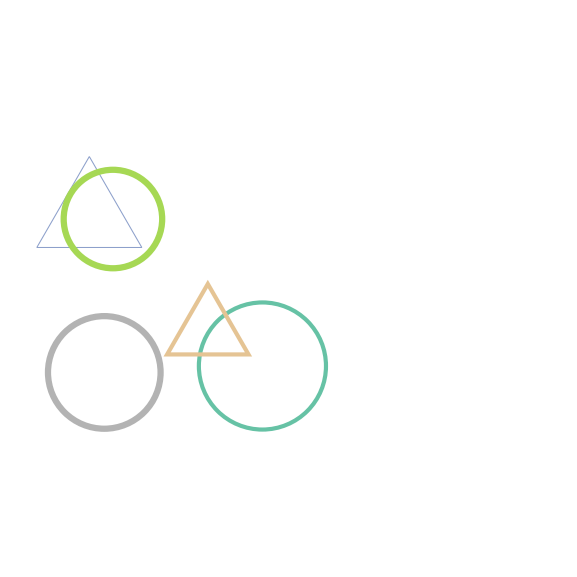[{"shape": "circle", "thickness": 2, "radius": 0.55, "center": [0.454, 0.365]}, {"shape": "triangle", "thickness": 0.5, "radius": 0.52, "center": [0.155, 0.623]}, {"shape": "circle", "thickness": 3, "radius": 0.43, "center": [0.196, 0.62]}, {"shape": "triangle", "thickness": 2, "radius": 0.41, "center": [0.36, 0.426]}, {"shape": "circle", "thickness": 3, "radius": 0.49, "center": [0.181, 0.354]}]